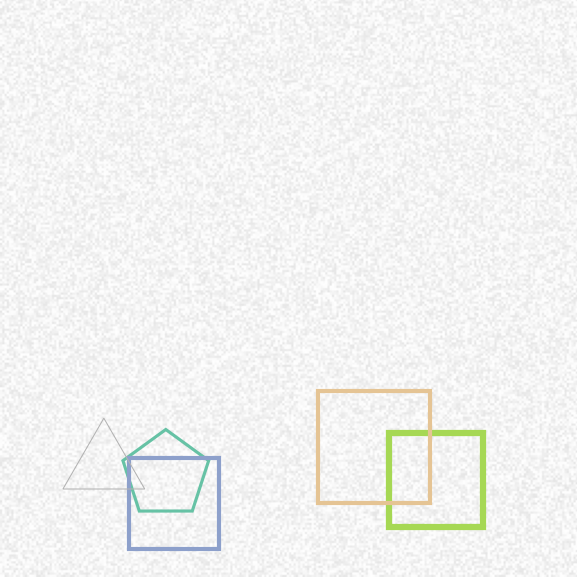[{"shape": "pentagon", "thickness": 1.5, "radius": 0.39, "center": [0.287, 0.177]}, {"shape": "square", "thickness": 2, "radius": 0.39, "center": [0.301, 0.127]}, {"shape": "square", "thickness": 3, "radius": 0.41, "center": [0.754, 0.168]}, {"shape": "square", "thickness": 2, "radius": 0.49, "center": [0.648, 0.225]}, {"shape": "triangle", "thickness": 0.5, "radius": 0.41, "center": [0.18, 0.193]}]